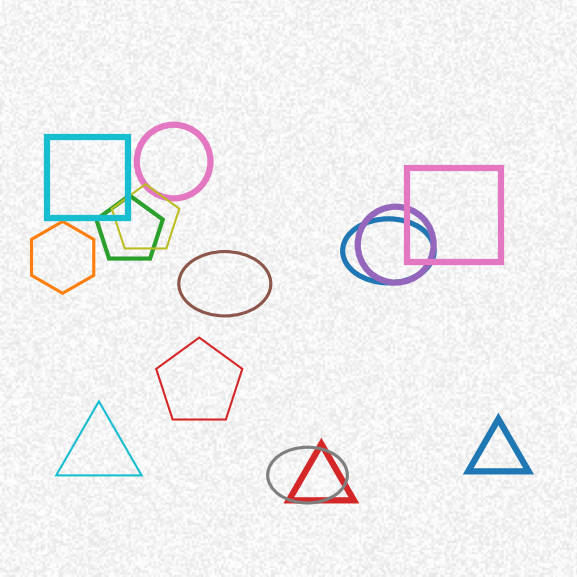[{"shape": "triangle", "thickness": 3, "radius": 0.3, "center": [0.863, 0.213]}, {"shape": "oval", "thickness": 2.5, "radius": 0.4, "center": [0.673, 0.565]}, {"shape": "hexagon", "thickness": 1.5, "radius": 0.31, "center": [0.108, 0.553]}, {"shape": "pentagon", "thickness": 2, "radius": 0.3, "center": [0.224, 0.6]}, {"shape": "pentagon", "thickness": 1, "radius": 0.39, "center": [0.345, 0.336]}, {"shape": "triangle", "thickness": 3, "radius": 0.33, "center": [0.557, 0.165]}, {"shape": "circle", "thickness": 3, "radius": 0.33, "center": [0.685, 0.576]}, {"shape": "oval", "thickness": 1.5, "radius": 0.4, "center": [0.389, 0.508]}, {"shape": "circle", "thickness": 3, "radius": 0.32, "center": [0.301, 0.719]}, {"shape": "square", "thickness": 3, "radius": 0.41, "center": [0.787, 0.628]}, {"shape": "oval", "thickness": 1.5, "radius": 0.34, "center": [0.532, 0.176]}, {"shape": "pentagon", "thickness": 1, "radius": 0.31, "center": [0.252, 0.619]}, {"shape": "triangle", "thickness": 1, "radius": 0.43, "center": [0.171, 0.219]}, {"shape": "square", "thickness": 3, "radius": 0.35, "center": [0.152, 0.691]}]